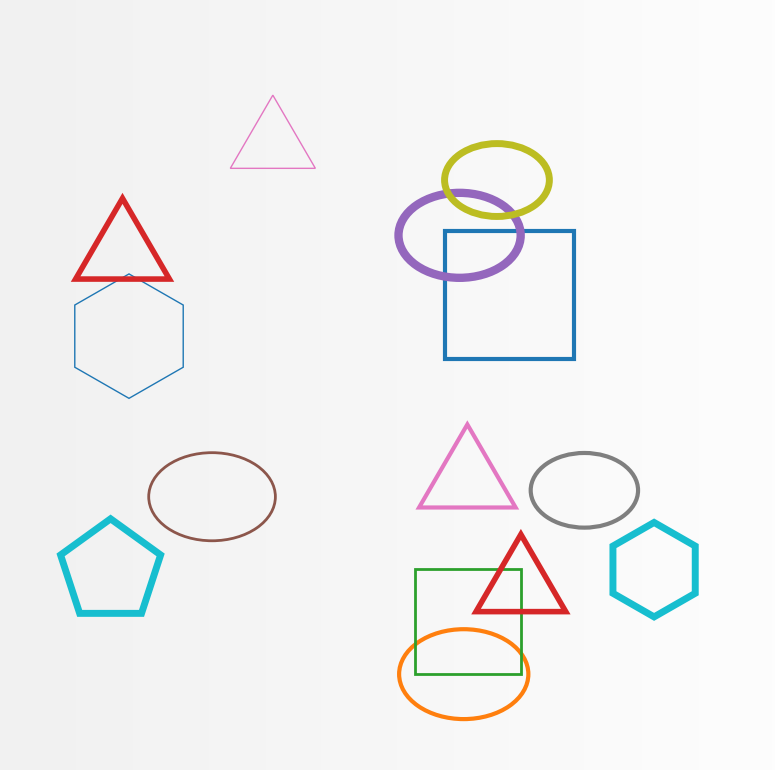[{"shape": "square", "thickness": 1.5, "radius": 0.42, "center": [0.658, 0.616]}, {"shape": "hexagon", "thickness": 0.5, "radius": 0.4, "center": [0.166, 0.563]}, {"shape": "oval", "thickness": 1.5, "radius": 0.42, "center": [0.598, 0.124]}, {"shape": "square", "thickness": 1, "radius": 0.34, "center": [0.604, 0.193]}, {"shape": "triangle", "thickness": 2, "radius": 0.35, "center": [0.158, 0.673]}, {"shape": "triangle", "thickness": 2, "radius": 0.33, "center": [0.672, 0.239]}, {"shape": "oval", "thickness": 3, "radius": 0.39, "center": [0.593, 0.694]}, {"shape": "oval", "thickness": 1, "radius": 0.41, "center": [0.274, 0.355]}, {"shape": "triangle", "thickness": 0.5, "radius": 0.32, "center": [0.352, 0.813]}, {"shape": "triangle", "thickness": 1.5, "radius": 0.36, "center": [0.603, 0.377]}, {"shape": "oval", "thickness": 1.5, "radius": 0.35, "center": [0.754, 0.363]}, {"shape": "oval", "thickness": 2.5, "radius": 0.34, "center": [0.641, 0.766]}, {"shape": "pentagon", "thickness": 2.5, "radius": 0.34, "center": [0.143, 0.258]}, {"shape": "hexagon", "thickness": 2.5, "radius": 0.31, "center": [0.844, 0.26]}]